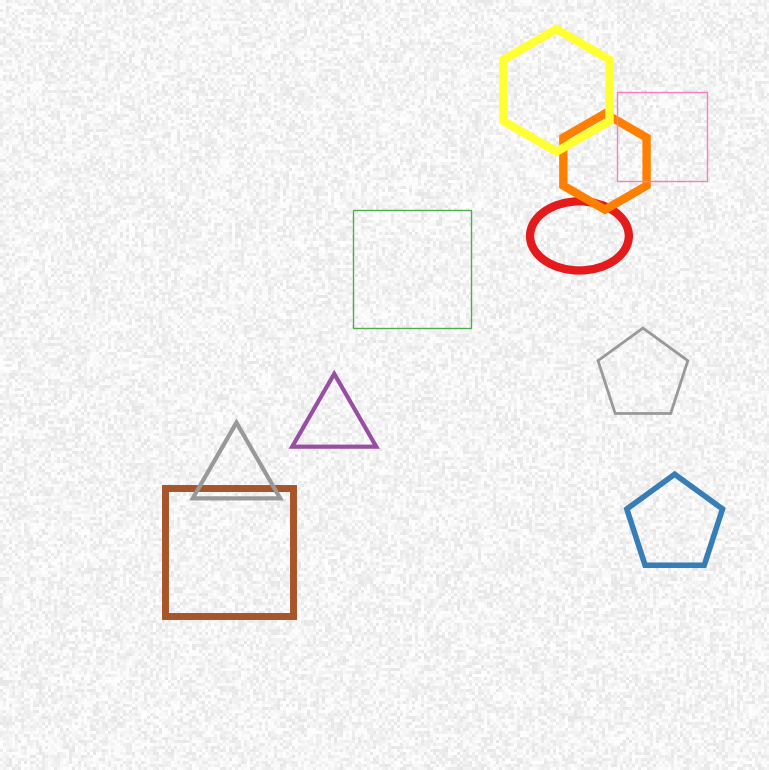[{"shape": "oval", "thickness": 3, "radius": 0.32, "center": [0.753, 0.694]}, {"shape": "pentagon", "thickness": 2, "radius": 0.33, "center": [0.876, 0.319]}, {"shape": "square", "thickness": 0.5, "radius": 0.38, "center": [0.535, 0.651]}, {"shape": "triangle", "thickness": 1.5, "radius": 0.32, "center": [0.434, 0.451]}, {"shape": "hexagon", "thickness": 3, "radius": 0.31, "center": [0.786, 0.79]}, {"shape": "hexagon", "thickness": 3, "radius": 0.4, "center": [0.723, 0.883]}, {"shape": "square", "thickness": 2.5, "radius": 0.42, "center": [0.298, 0.283]}, {"shape": "square", "thickness": 0.5, "radius": 0.29, "center": [0.86, 0.823]}, {"shape": "pentagon", "thickness": 1, "radius": 0.31, "center": [0.835, 0.513]}, {"shape": "triangle", "thickness": 1.5, "radius": 0.33, "center": [0.307, 0.386]}]